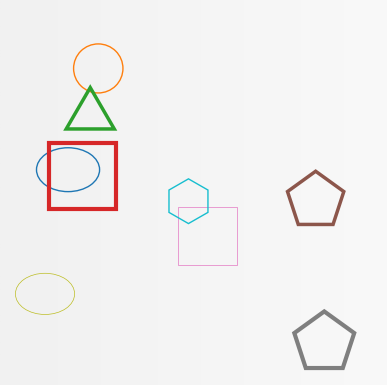[{"shape": "oval", "thickness": 1, "radius": 0.41, "center": [0.176, 0.559]}, {"shape": "circle", "thickness": 1, "radius": 0.32, "center": [0.254, 0.822]}, {"shape": "triangle", "thickness": 2.5, "radius": 0.36, "center": [0.233, 0.701]}, {"shape": "square", "thickness": 3, "radius": 0.43, "center": [0.212, 0.544]}, {"shape": "pentagon", "thickness": 2.5, "radius": 0.38, "center": [0.815, 0.479]}, {"shape": "square", "thickness": 0.5, "radius": 0.38, "center": [0.536, 0.387]}, {"shape": "pentagon", "thickness": 3, "radius": 0.41, "center": [0.837, 0.11]}, {"shape": "oval", "thickness": 0.5, "radius": 0.38, "center": [0.116, 0.237]}, {"shape": "hexagon", "thickness": 1, "radius": 0.29, "center": [0.486, 0.477]}]